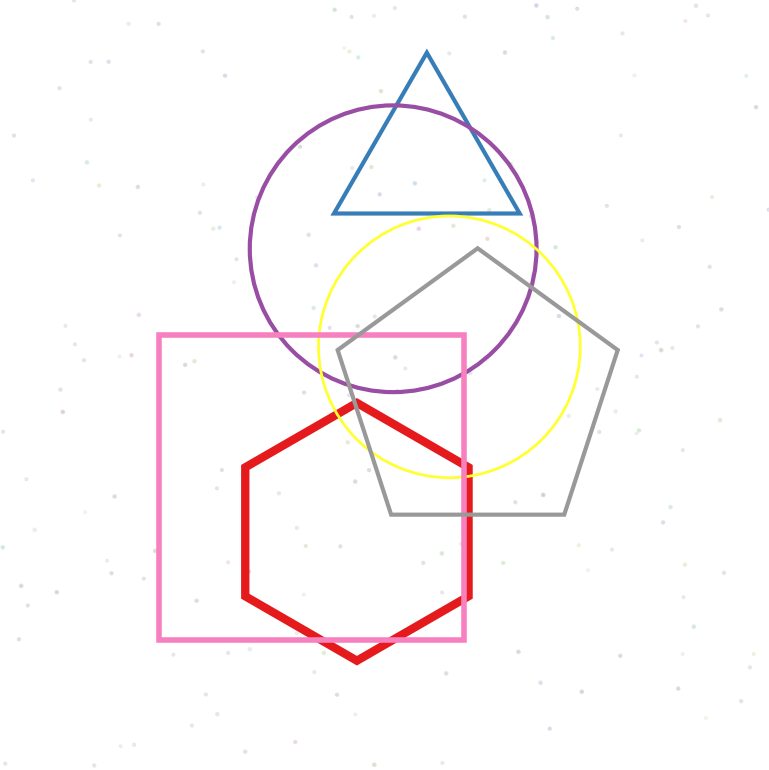[{"shape": "hexagon", "thickness": 3, "radius": 0.84, "center": [0.464, 0.309]}, {"shape": "triangle", "thickness": 1.5, "radius": 0.7, "center": [0.554, 0.792]}, {"shape": "circle", "thickness": 1.5, "radius": 0.93, "center": [0.511, 0.677]}, {"shape": "circle", "thickness": 1, "radius": 0.85, "center": [0.584, 0.55]}, {"shape": "square", "thickness": 2, "radius": 0.99, "center": [0.405, 0.367]}, {"shape": "pentagon", "thickness": 1.5, "radius": 0.96, "center": [0.62, 0.486]}]